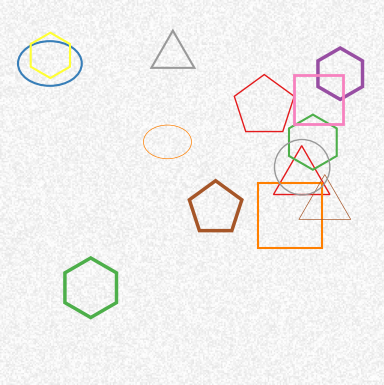[{"shape": "triangle", "thickness": 1, "radius": 0.42, "center": [0.784, 0.537]}, {"shape": "pentagon", "thickness": 1, "radius": 0.41, "center": [0.686, 0.724]}, {"shape": "oval", "thickness": 1.5, "radius": 0.41, "center": [0.13, 0.835]}, {"shape": "hexagon", "thickness": 1.5, "radius": 0.36, "center": [0.813, 0.631]}, {"shape": "hexagon", "thickness": 2.5, "radius": 0.39, "center": [0.236, 0.253]}, {"shape": "hexagon", "thickness": 2.5, "radius": 0.33, "center": [0.884, 0.808]}, {"shape": "oval", "thickness": 0.5, "radius": 0.31, "center": [0.435, 0.631]}, {"shape": "square", "thickness": 1.5, "radius": 0.42, "center": [0.753, 0.44]}, {"shape": "hexagon", "thickness": 1.5, "radius": 0.29, "center": [0.131, 0.856]}, {"shape": "pentagon", "thickness": 2.5, "radius": 0.36, "center": [0.56, 0.459]}, {"shape": "triangle", "thickness": 0.5, "radius": 0.39, "center": [0.844, 0.469]}, {"shape": "square", "thickness": 2, "radius": 0.32, "center": [0.827, 0.742]}, {"shape": "triangle", "thickness": 1.5, "radius": 0.32, "center": [0.449, 0.856]}, {"shape": "circle", "thickness": 1, "radius": 0.36, "center": [0.785, 0.566]}]